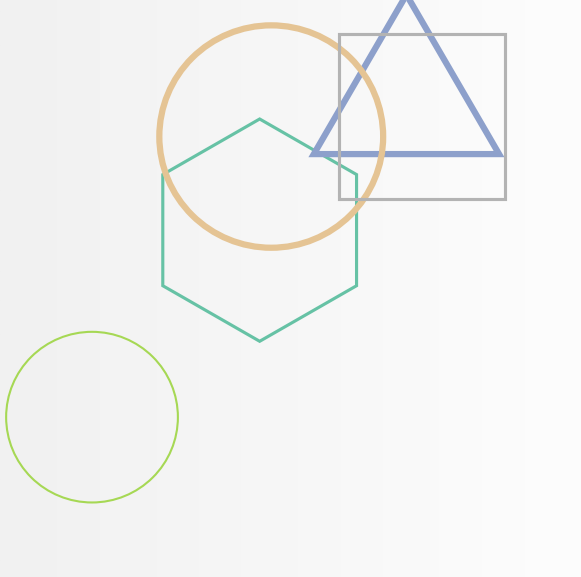[{"shape": "hexagon", "thickness": 1.5, "radius": 0.96, "center": [0.447, 0.601]}, {"shape": "triangle", "thickness": 3, "radius": 0.92, "center": [0.699, 0.824]}, {"shape": "circle", "thickness": 1, "radius": 0.74, "center": [0.158, 0.277]}, {"shape": "circle", "thickness": 3, "radius": 0.96, "center": [0.467, 0.763]}, {"shape": "square", "thickness": 1.5, "radius": 0.71, "center": [0.726, 0.797]}]